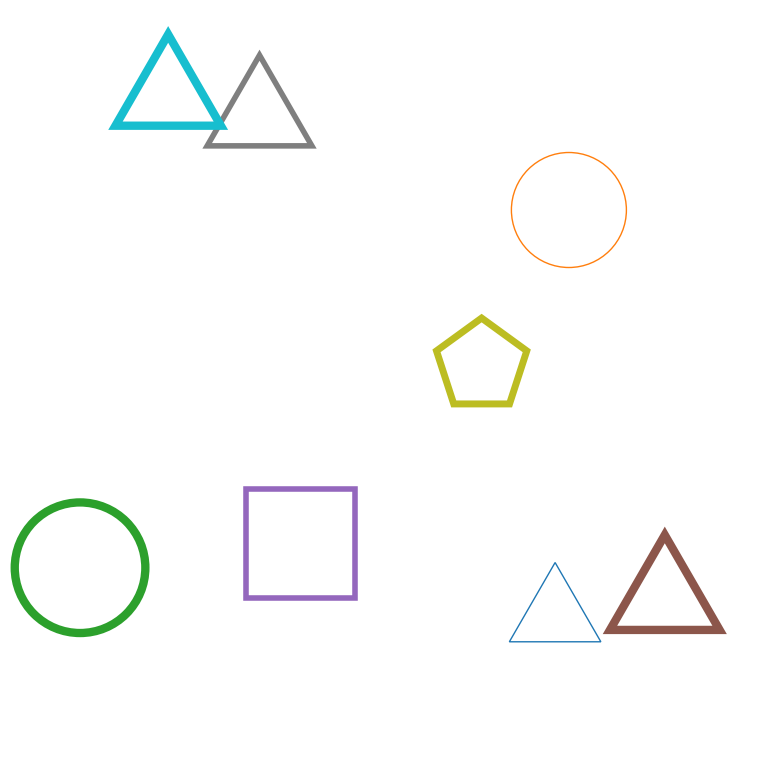[{"shape": "triangle", "thickness": 0.5, "radius": 0.34, "center": [0.721, 0.201]}, {"shape": "circle", "thickness": 0.5, "radius": 0.37, "center": [0.739, 0.727]}, {"shape": "circle", "thickness": 3, "radius": 0.42, "center": [0.104, 0.263]}, {"shape": "square", "thickness": 2, "radius": 0.35, "center": [0.39, 0.294]}, {"shape": "triangle", "thickness": 3, "radius": 0.41, "center": [0.863, 0.223]}, {"shape": "triangle", "thickness": 2, "radius": 0.39, "center": [0.337, 0.85]}, {"shape": "pentagon", "thickness": 2.5, "radius": 0.31, "center": [0.625, 0.525]}, {"shape": "triangle", "thickness": 3, "radius": 0.4, "center": [0.218, 0.876]}]